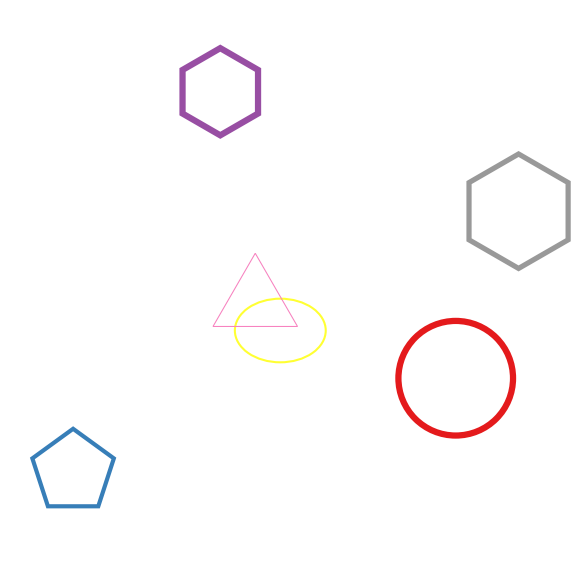[{"shape": "circle", "thickness": 3, "radius": 0.5, "center": [0.789, 0.344]}, {"shape": "pentagon", "thickness": 2, "radius": 0.37, "center": [0.127, 0.182]}, {"shape": "hexagon", "thickness": 3, "radius": 0.38, "center": [0.381, 0.84]}, {"shape": "oval", "thickness": 1, "radius": 0.39, "center": [0.485, 0.427]}, {"shape": "triangle", "thickness": 0.5, "radius": 0.42, "center": [0.442, 0.476]}, {"shape": "hexagon", "thickness": 2.5, "radius": 0.5, "center": [0.898, 0.633]}]